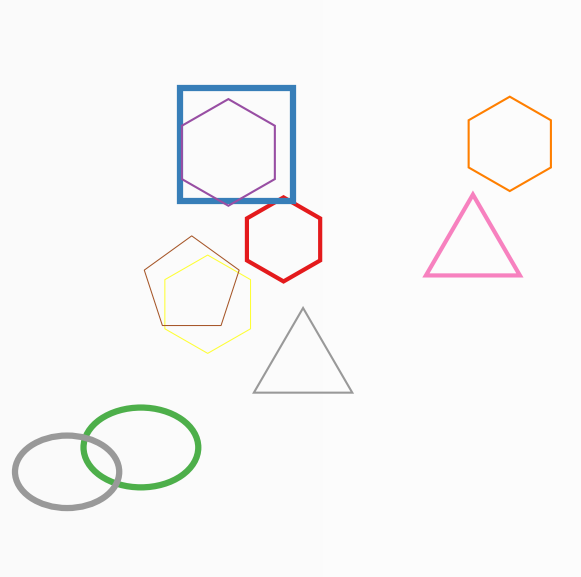[{"shape": "hexagon", "thickness": 2, "radius": 0.36, "center": [0.488, 0.585]}, {"shape": "square", "thickness": 3, "radius": 0.49, "center": [0.407, 0.749]}, {"shape": "oval", "thickness": 3, "radius": 0.49, "center": [0.242, 0.224]}, {"shape": "hexagon", "thickness": 1, "radius": 0.46, "center": [0.393, 0.735]}, {"shape": "hexagon", "thickness": 1, "radius": 0.41, "center": [0.877, 0.75]}, {"shape": "hexagon", "thickness": 0.5, "radius": 0.43, "center": [0.357, 0.472]}, {"shape": "pentagon", "thickness": 0.5, "radius": 0.43, "center": [0.33, 0.505]}, {"shape": "triangle", "thickness": 2, "radius": 0.47, "center": [0.814, 0.569]}, {"shape": "oval", "thickness": 3, "radius": 0.45, "center": [0.115, 0.182]}, {"shape": "triangle", "thickness": 1, "radius": 0.49, "center": [0.521, 0.368]}]